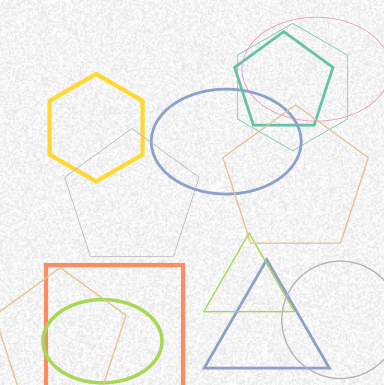[{"shape": "hexagon", "thickness": 0.5, "radius": 0.83, "center": [0.76, 0.774]}, {"shape": "pentagon", "thickness": 2, "radius": 0.67, "center": [0.737, 0.784]}, {"shape": "square", "thickness": 3, "radius": 0.89, "center": [0.298, 0.134]}, {"shape": "oval", "thickness": 2, "radius": 0.97, "center": [0.588, 0.632]}, {"shape": "triangle", "thickness": 2, "radius": 0.94, "center": [0.693, 0.138]}, {"shape": "oval", "thickness": 0.5, "radius": 0.96, "center": [0.821, 0.82]}, {"shape": "triangle", "thickness": 1, "radius": 0.68, "center": [0.647, 0.259]}, {"shape": "oval", "thickness": 2.5, "radius": 0.77, "center": [0.266, 0.114]}, {"shape": "hexagon", "thickness": 3, "radius": 0.7, "center": [0.25, 0.668]}, {"shape": "pentagon", "thickness": 1, "radius": 0.9, "center": [0.157, 0.126]}, {"shape": "pentagon", "thickness": 1, "radius": 0.99, "center": [0.768, 0.529]}, {"shape": "circle", "thickness": 1, "radius": 0.76, "center": [0.884, 0.169]}, {"shape": "pentagon", "thickness": 0.5, "radius": 0.92, "center": [0.343, 0.483]}]